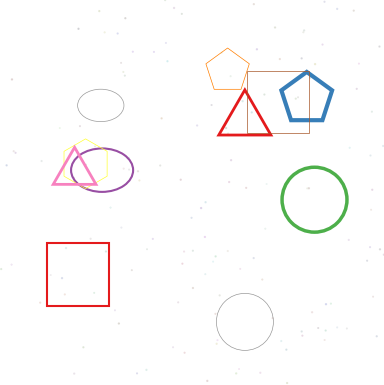[{"shape": "triangle", "thickness": 2, "radius": 0.39, "center": [0.636, 0.688]}, {"shape": "square", "thickness": 1.5, "radius": 0.41, "center": [0.202, 0.287]}, {"shape": "pentagon", "thickness": 3, "radius": 0.35, "center": [0.797, 0.744]}, {"shape": "circle", "thickness": 2.5, "radius": 0.42, "center": [0.817, 0.481]}, {"shape": "oval", "thickness": 1.5, "radius": 0.4, "center": [0.265, 0.558]}, {"shape": "pentagon", "thickness": 0.5, "radius": 0.3, "center": [0.591, 0.816]}, {"shape": "hexagon", "thickness": 0.5, "radius": 0.32, "center": [0.222, 0.575]}, {"shape": "square", "thickness": 0.5, "radius": 0.4, "center": [0.723, 0.735]}, {"shape": "triangle", "thickness": 2, "radius": 0.32, "center": [0.194, 0.553]}, {"shape": "circle", "thickness": 0.5, "radius": 0.37, "center": [0.636, 0.164]}, {"shape": "oval", "thickness": 0.5, "radius": 0.3, "center": [0.262, 0.726]}]